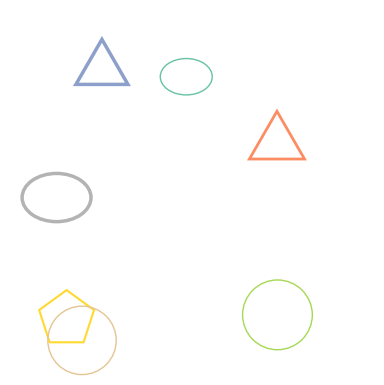[{"shape": "oval", "thickness": 1, "radius": 0.34, "center": [0.484, 0.801]}, {"shape": "triangle", "thickness": 2, "radius": 0.41, "center": [0.719, 0.628]}, {"shape": "triangle", "thickness": 2.5, "radius": 0.39, "center": [0.265, 0.82]}, {"shape": "circle", "thickness": 1, "radius": 0.45, "center": [0.721, 0.182]}, {"shape": "pentagon", "thickness": 1.5, "radius": 0.37, "center": [0.173, 0.172]}, {"shape": "circle", "thickness": 1, "radius": 0.44, "center": [0.213, 0.116]}, {"shape": "oval", "thickness": 2.5, "radius": 0.45, "center": [0.147, 0.487]}]